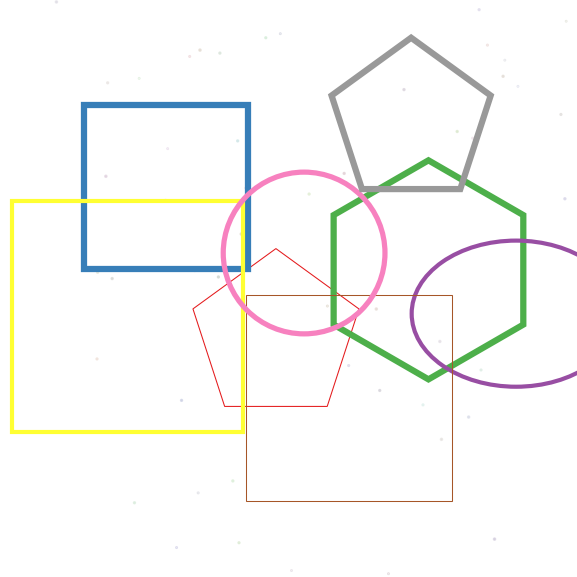[{"shape": "pentagon", "thickness": 0.5, "radius": 0.76, "center": [0.478, 0.418]}, {"shape": "square", "thickness": 3, "radius": 0.71, "center": [0.288, 0.675]}, {"shape": "hexagon", "thickness": 3, "radius": 0.95, "center": [0.742, 0.532]}, {"shape": "oval", "thickness": 2, "radius": 0.9, "center": [0.894, 0.456]}, {"shape": "square", "thickness": 2, "radius": 1.0, "center": [0.221, 0.451]}, {"shape": "square", "thickness": 0.5, "radius": 0.89, "center": [0.604, 0.31]}, {"shape": "circle", "thickness": 2.5, "radius": 0.7, "center": [0.527, 0.561]}, {"shape": "pentagon", "thickness": 3, "radius": 0.72, "center": [0.712, 0.789]}]